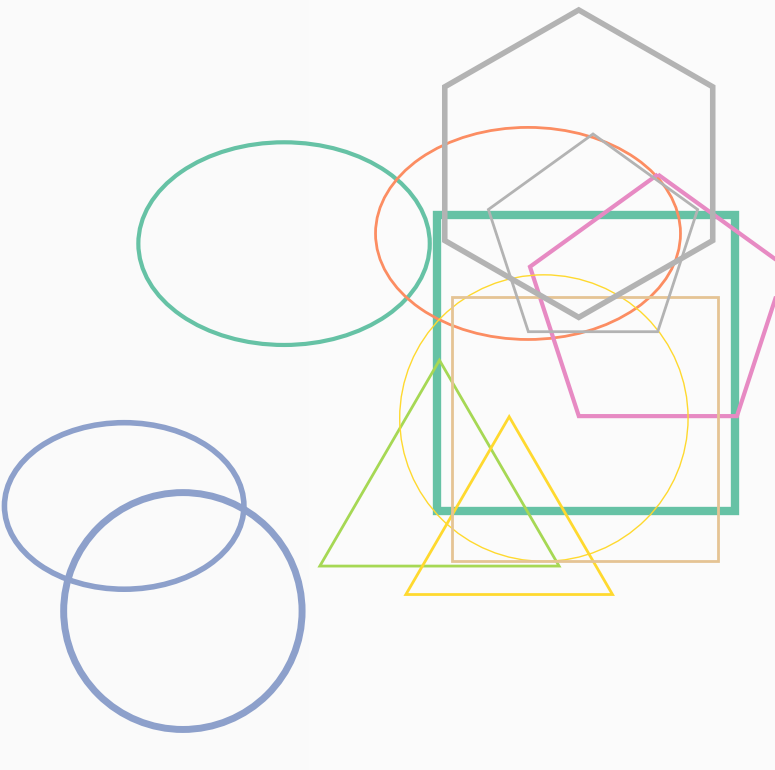[{"shape": "square", "thickness": 3, "radius": 0.96, "center": [0.756, 0.528]}, {"shape": "oval", "thickness": 1.5, "radius": 0.94, "center": [0.367, 0.684]}, {"shape": "oval", "thickness": 1, "radius": 0.98, "center": [0.681, 0.697]}, {"shape": "oval", "thickness": 2, "radius": 0.77, "center": [0.16, 0.343]}, {"shape": "circle", "thickness": 2.5, "radius": 0.77, "center": [0.236, 0.206]}, {"shape": "pentagon", "thickness": 1.5, "radius": 0.87, "center": [0.849, 0.6]}, {"shape": "triangle", "thickness": 1, "radius": 0.89, "center": [0.567, 0.354]}, {"shape": "circle", "thickness": 0.5, "radius": 0.93, "center": [0.702, 0.457]}, {"shape": "triangle", "thickness": 1, "radius": 0.77, "center": [0.657, 0.305]}, {"shape": "square", "thickness": 1, "radius": 0.86, "center": [0.755, 0.443]}, {"shape": "pentagon", "thickness": 1, "radius": 0.71, "center": [0.765, 0.684]}, {"shape": "hexagon", "thickness": 2, "radius": 1.0, "center": [0.747, 0.787]}]